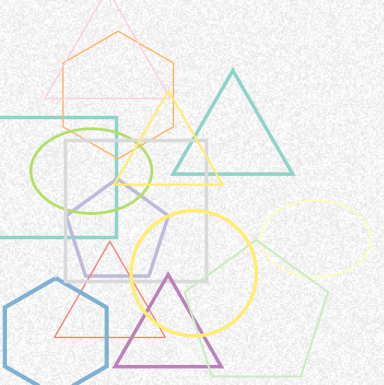[{"shape": "square", "thickness": 2.5, "radius": 0.78, "center": [0.145, 0.54]}, {"shape": "triangle", "thickness": 2.5, "radius": 0.9, "center": [0.605, 0.637]}, {"shape": "oval", "thickness": 1, "radius": 0.71, "center": [0.82, 0.38]}, {"shape": "pentagon", "thickness": 2.5, "radius": 0.7, "center": [0.304, 0.396]}, {"shape": "triangle", "thickness": 1, "radius": 0.83, "center": [0.285, 0.207]}, {"shape": "hexagon", "thickness": 3, "radius": 0.76, "center": [0.145, 0.125]}, {"shape": "hexagon", "thickness": 1, "radius": 0.83, "center": [0.307, 0.753]}, {"shape": "oval", "thickness": 2, "radius": 0.79, "center": [0.237, 0.556]}, {"shape": "triangle", "thickness": 1, "radius": 0.94, "center": [0.279, 0.838]}, {"shape": "square", "thickness": 2.5, "radius": 0.92, "center": [0.351, 0.454]}, {"shape": "triangle", "thickness": 2.5, "radius": 0.8, "center": [0.437, 0.127]}, {"shape": "pentagon", "thickness": 1.5, "radius": 0.98, "center": [0.666, 0.181]}, {"shape": "triangle", "thickness": 1.5, "radius": 0.81, "center": [0.437, 0.602]}, {"shape": "circle", "thickness": 2.5, "radius": 0.81, "center": [0.503, 0.29]}]